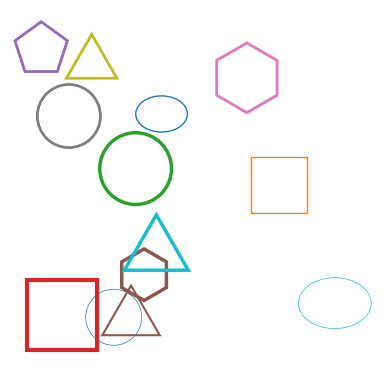[{"shape": "circle", "thickness": 0.5, "radius": 0.36, "center": [0.295, 0.176]}, {"shape": "oval", "thickness": 1, "radius": 0.34, "center": [0.42, 0.704]}, {"shape": "square", "thickness": 1, "radius": 0.37, "center": [0.725, 0.519]}, {"shape": "circle", "thickness": 2.5, "radius": 0.47, "center": [0.352, 0.562]}, {"shape": "square", "thickness": 3, "radius": 0.45, "center": [0.162, 0.182]}, {"shape": "pentagon", "thickness": 2, "radius": 0.36, "center": [0.107, 0.872]}, {"shape": "hexagon", "thickness": 2.5, "radius": 0.33, "center": [0.374, 0.286]}, {"shape": "triangle", "thickness": 1.5, "radius": 0.43, "center": [0.34, 0.172]}, {"shape": "hexagon", "thickness": 2, "radius": 0.45, "center": [0.641, 0.798]}, {"shape": "circle", "thickness": 2, "radius": 0.41, "center": [0.179, 0.699]}, {"shape": "triangle", "thickness": 2, "radius": 0.38, "center": [0.238, 0.835]}, {"shape": "triangle", "thickness": 2.5, "radius": 0.48, "center": [0.406, 0.346]}, {"shape": "oval", "thickness": 0.5, "radius": 0.47, "center": [0.87, 0.213]}]